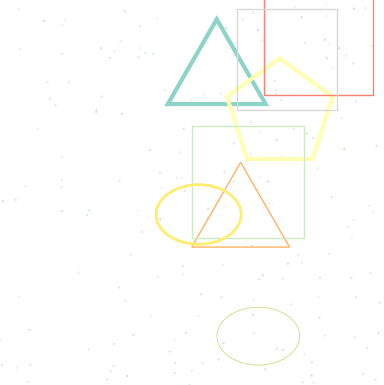[{"shape": "triangle", "thickness": 3, "radius": 0.73, "center": [0.563, 0.803]}, {"shape": "pentagon", "thickness": 3, "radius": 0.72, "center": [0.727, 0.704]}, {"shape": "square", "thickness": 1, "radius": 0.71, "center": [0.827, 0.894]}, {"shape": "triangle", "thickness": 1, "radius": 0.73, "center": [0.625, 0.432]}, {"shape": "oval", "thickness": 0.5, "radius": 0.54, "center": [0.671, 0.127]}, {"shape": "square", "thickness": 1, "radius": 0.65, "center": [0.745, 0.845]}, {"shape": "square", "thickness": 1, "radius": 0.73, "center": [0.645, 0.528]}, {"shape": "oval", "thickness": 2, "radius": 0.55, "center": [0.516, 0.443]}]